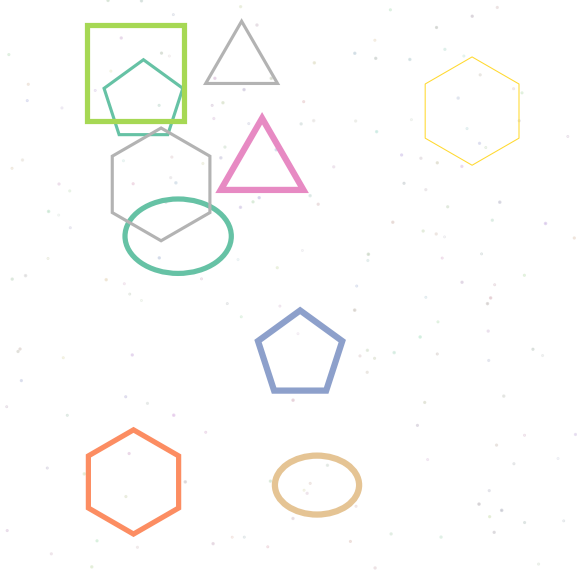[{"shape": "pentagon", "thickness": 1.5, "radius": 0.36, "center": [0.248, 0.824]}, {"shape": "oval", "thickness": 2.5, "radius": 0.46, "center": [0.308, 0.59]}, {"shape": "hexagon", "thickness": 2.5, "radius": 0.45, "center": [0.231, 0.165]}, {"shape": "pentagon", "thickness": 3, "radius": 0.38, "center": [0.52, 0.385]}, {"shape": "triangle", "thickness": 3, "radius": 0.41, "center": [0.454, 0.712]}, {"shape": "square", "thickness": 2.5, "radius": 0.42, "center": [0.235, 0.873]}, {"shape": "hexagon", "thickness": 0.5, "radius": 0.47, "center": [0.817, 0.807]}, {"shape": "oval", "thickness": 3, "radius": 0.36, "center": [0.549, 0.159]}, {"shape": "triangle", "thickness": 1.5, "radius": 0.36, "center": [0.418, 0.891]}, {"shape": "hexagon", "thickness": 1.5, "radius": 0.49, "center": [0.279, 0.68]}]